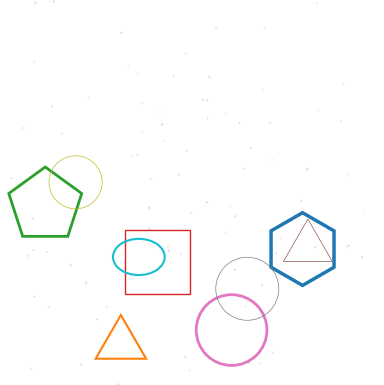[{"shape": "hexagon", "thickness": 2.5, "radius": 0.47, "center": [0.786, 0.353]}, {"shape": "triangle", "thickness": 1.5, "radius": 0.38, "center": [0.314, 0.106]}, {"shape": "pentagon", "thickness": 2, "radius": 0.5, "center": [0.118, 0.467]}, {"shape": "square", "thickness": 1, "radius": 0.42, "center": [0.409, 0.32]}, {"shape": "triangle", "thickness": 0.5, "radius": 0.37, "center": [0.8, 0.357]}, {"shape": "circle", "thickness": 2, "radius": 0.46, "center": [0.602, 0.143]}, {"shape": "circle", "thickness": 0.5, "radius": 0.41, "center": [0.642, 0.25]}, {"shape": "circle", "thickness": 0.5, "radius": 0.34, "center": [0.196, 0.527]}, {"shape": "oval", "thickness": 1.5, "radius": 0.34, "center": [0.361, 0.333]}]